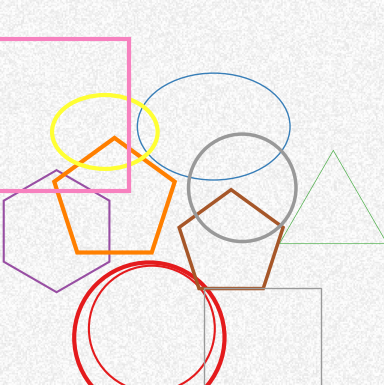[{"shape": "circle", "thickness": 3, "radius": 0.98, "center": [0.388, 0.123]}, {"shape": "circle", "thickness": 1.5, "radius": 0.82, "center": [0.394, 0.146]}, {"shape": "oval", "thickness": 1, "radius": 0.99, "center": [0.555, 0.671]}, {"shape": "triangle", "thickness": 0.5, "radius": 0.81, "center": [0.866, 0.448]}, {"shape": "hexagon", "thickness": 1.5, "radius": 0.79, "center": [0.147, 0.4]}, {"shape": "pentagon", "thickness": 3, "radius": 0.82, "center": [0.297, 0.477]}, {"shape": "oval", "thickness": 3, "radius": 0.69, "center": [0.272, 0.657]}, {"shape": "pentagon", "thickness": 2.5, "radius": 0.71, "center": [0.6, 0.365]}, {"shape": "square", "thickness": 3, "radius": 0.99, "center": [0.137, 0.701]}, {"shape": "square", "thickness": 1, "radius": 0.76, "center": [0.682, 0.101]}, {"shape": "circle", "thickness": 2.5, "radius": 0.7, "center": [0.629, 0.512]}]